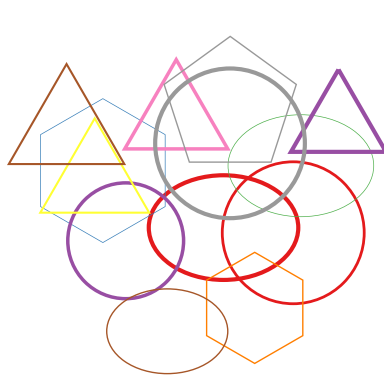[{"shape": "oval", "thickness": 3, "radius": 0.97, "center": [0.581, 0.409]}, {"shape": "circle", "thickness": 2, "radius": 0.92, "center": [0.762, 0.395]}, {"shape": "hexagon", "thickness": 0.5, "radius": 0.93, "center": [0.267, 0.557]}, {"shape": "oval", "thickness": 0.5, "radius": 0.95, "center": [0.782, 0.57]}, {"shape": "triangle", "thickness": 3, "radius": 0.71, "center": [0.879, 0.677]}, {"shape": "circle", "thickness": 2.5, "radius": 0.75, "center": [0.326, 0.375]}, {"shape": "hexagon", "thickness": 1, "radius": 0.72, "center": [0.662, 0.2]}, {"shape": "triangle", "thickness": 1.5, "radius": 0.82, "center": [0.246, 0.529]}, {"shape": "oval", "thickness": 1, "radius": 0.79, "center": [0.434, 0.14]}, {"shape": "triangle", "thickness": 1.5, "radius": 0.87, "center": [0.173, 0.66]}, {"shape": "triangle", "thickness": 2.5, "radius": 0.77, "center": [0.458, 0.691]}, {"shape": "circle", "thickness": 3, "radius": 0.97, "center": [0.597, 0.628]}, {"shape": "pentagon", "thickness": 1, "radius": 0.9, "center": [0.598, 0.725]}]